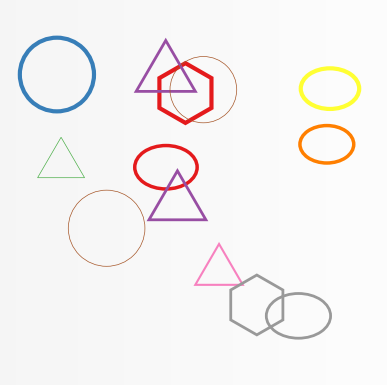[{"shape": "hexagon", "thickness": 3, "radius": 0.39, "center": [0.479, 0.758]}, {"shape": "oval", "thickness": 2.5, "radius": 0.4, "center": [0.428, 0.566]}, {"shape": "circle", "thickness": 3, "radius": 0.48, "center": [0.147, 0.806]}, {"shape": "triangle", "thickness": 0.5, "radius": 0.35, "center": [0.158, 0.573]}, {"shape": "triangle", "thickness": 2, "radius": 0.44, "center": [0.428, 0.807]}, {"shape": "triangle", "thickness": 2, "radius": 0.42, "center": [0.458, 0.471]}, {"shape": "oval", "thickness": 2.5, "radius": 0.35, "center": [0.843, 0.625]}, {"shape": "oval", "thickness": 3, "radius": 0.38, "center": [0.852, 0.77]}, {"shape": "circle", "thickness": 0.5, "radius": 0.49, "center": [0.275, 0.407]}, {"shape": "circle", "thickness": 0.5, "radius": 0.43, "center": [0.525, 0.767]}, {"shape": "triangle", "thickness": 1.5, "radius": 0.35, "center": [0.565, 0.296]}, {"shape": "hexagon", "thickness": 2, "radius": 0.39, "center": [0.663, 0.208]}, {"shape": "oval", "thickness": 2, "radius": 0.41, "center": [0.77, 0.18]}]